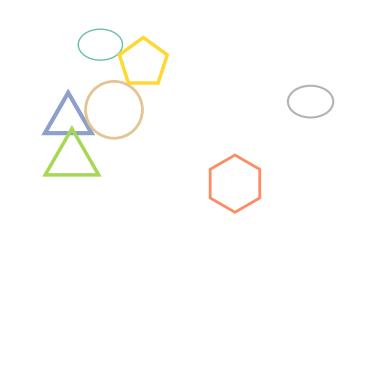[{"shape": "oval", "thickness": 1, "radius": 0.29, "center": [0.261, 0.884]}, {"shape": "hexagon", "thickness": 2, "radius": 0.37, "center": [0.61, 0.523]}, {"shape": "triangle", "thickness": 3, "radius": 0.35, "center": [0.177, 0.689]}, {"shape": "triangle", "thickness": 2.5, "radius": 0.4, "center": [0.187, 0.586]}, {"shape": "pentagon", "thickness": 2.5, "radius": 0.33, "center": [0.372, 0.837]}, {"shape": "circle", "thickness": 2, "radius": 0.37, "center": [0.296, 0.715]}, {"shape": "oval", "thickness": 1.5, "radius": 0.29, "center": [0.807, 0.736]}]